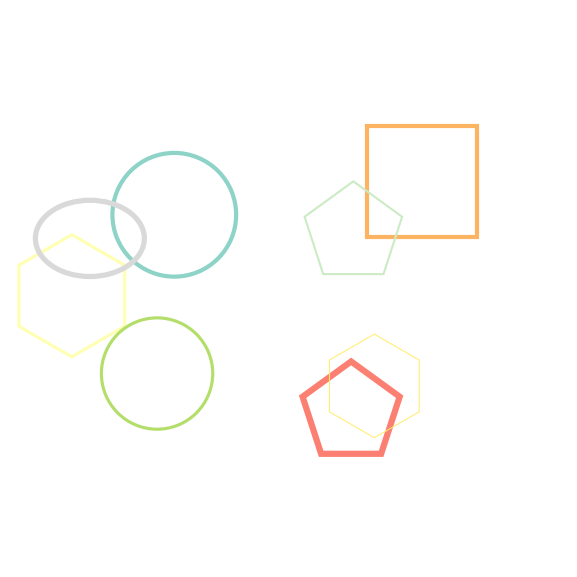[{"shape": "circle", "thickness": 2, "radius": 0.54, "center": [0.302, 0.627]}, {"shape": "hexagon", "thickness": 1.5, "radius": 0.53, "center": [0.124, 0.487]}, {"shape": "pentagon", "thickness": 3, "radius": 0.44, "center": [0.608, 0.285]}, {"shape": "square", "thickness": 2, "radius": 0.48, "center": [0.731, 0.685]}, {"shape": "circle", "thickness": 1.5, "radius": 0.48, "center": [0.272, 0.352]}, {"shape": "oval", "thickness": 2.5, "radius": 0.47, "center": [0.156, 0.586]}, {"shape": "pentagon", "thickness": 1, "radius": 0.44, "center": [0.612, 0.596]}, {"shape": "hexagon", "thickness": 0.5, "radius": 0.45, "center": [0.648, 0.331]}]